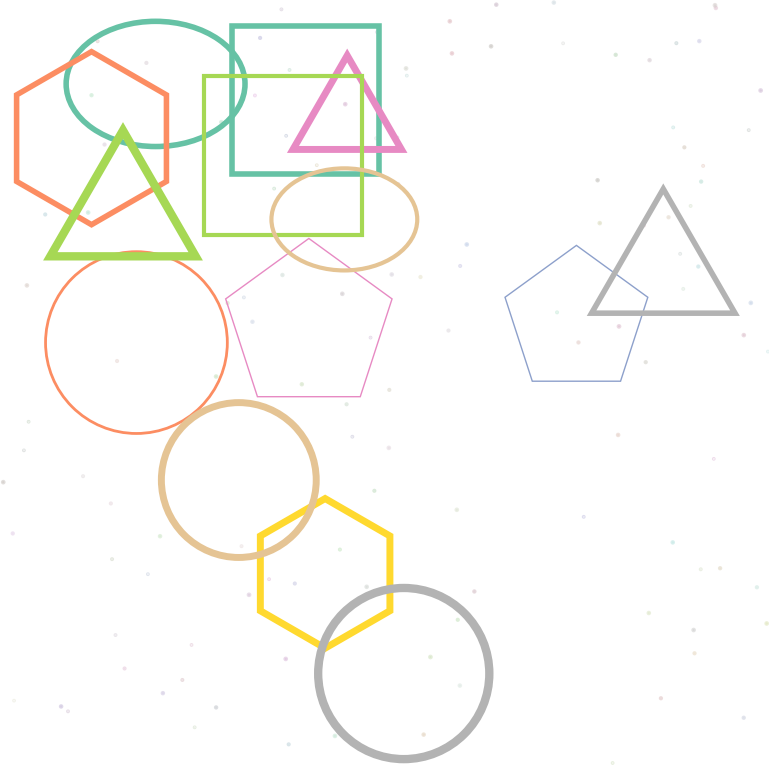[{"shape": "square", "thickness": 2, "radius": 0.48, "center": [0.397, 0.87]}, {"shape": "oval", "thickness": 2, "radius": 0.58, "center": [0.202, 0.891]}, {"shape": "hexagon", "thickness": 2, "radius": 0.56, "center": [0.119, 0.821]}, {"shape": "circle", "thickness": 1, "radius": 0.59, "center": [0.177, 0.555]}, {"shape": "pentagon", "thickness": 0.5, "radius": 0.49, "center": [0.749, 0.584]}, {"shape": "pentagon", "thickness": 0.5, "radius": 0.57, "center": [0.401, 0.577]}, {"shape": "triangle", "thickness": 2.5, "radius": 0.41, "center": [0.451, 0.847]}, {"shape": "square", "thickness": 1.5, "radius": 0.51, "center": [0.368, 0.798]}, {"shape": "triangle", "thickness": 3, "radius": 0.54, "center": [0.16, 0.722]}, {"shape": "hexagon", "thickness": 2.5, "radius": 0.49, "center": [0.422, 0.255]}, {"shape": "oval", "thickness": 1.5, "radius": 0.47, "center": [0.447, 0.715]}, {"shape": "circle", "thickness": 2.5, "radius": 0.5, "center": [0.31, 0.377]}, {"shape": "circle", "thickness": 3, "radius": 0.56, "center": [0.524, 0.125]}, {"shape": "triangle", "thickness": 2, "radius": 0.54, "center": [0.861, 0.647]}]